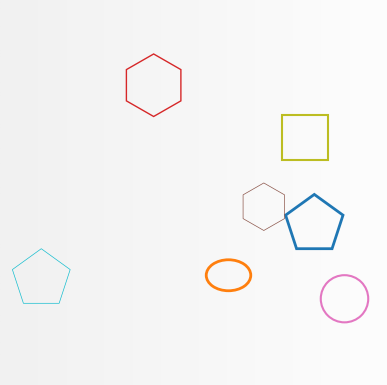[{"shape": "pentagon", "thickness": 2, "radius": 0.39, "center": [0.811, 0.417]}, {"shape": "oval", "thickness": 2, "radius": 0.29, "center": [0.59, 0.285]}, {"shape": "hexagon", "thickness": 1, "radius": 0.41, "center": [0.396, 0.779]}, {"shape": "hexagon", "thickness": 0.5, "radius": 0.31, "center": [0.681, 0.463]}, {"shape": "circle", "thickness": 1.5, "radius": 0.31, "center": [0.889, 0.224]}, {"shape": "square", "thickness": 1.5, "radius": 0.29, "center": [0.787, 0.642]}, {"shape": "pentagon", "thickness": 0.5, "radius": 0.39, "center": [0.107, 0.276]}]